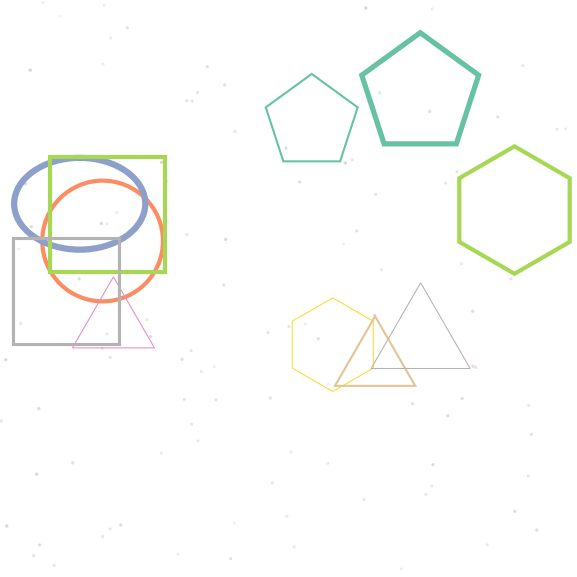[{"shape": "pentagon", "thickness": 1, "radius": 0.42, "center": [0.54, 0.787]}, {"shape": "pentagon", "thickness": 2.5, "radius": 0.53, "center": [0.728, 0.836]}, {"shape": "circle", "thickness": 2, "radius": 0.52, "center": [0.178, 0.582]}, {"shape": "oval", "thickness": 3, "radius": 0.57, "center": [0.138, 0.646]}, {"shape": "triangle", "thickness": 0.5, "radius": 0.41, "center": [0.196, 0.438]}, {"shape": "hexagon", "thickness": 2, "radius": 0.55, "center": [0.891, 0.635]}, {"shape": "square", "thickness": 2, "radius": 0.5, "center": [0.186, 0.628]}, {"shape": "hexagon", "thickness": 0.5, "radius": 0.41, "center": [0.576, 0.402]}, {"shape": "triangle", "thickness": 1, "radius": 0.4, "center": [0.65, 0.371]}, {"shape": "triangle", "thickness": 0.5, "radius": 0.49, "center": [0.728, 0.411]}, {"shape": "square", "thickness": 1.5, "radius": 0.46, "center": [0.114, 0.496]}]